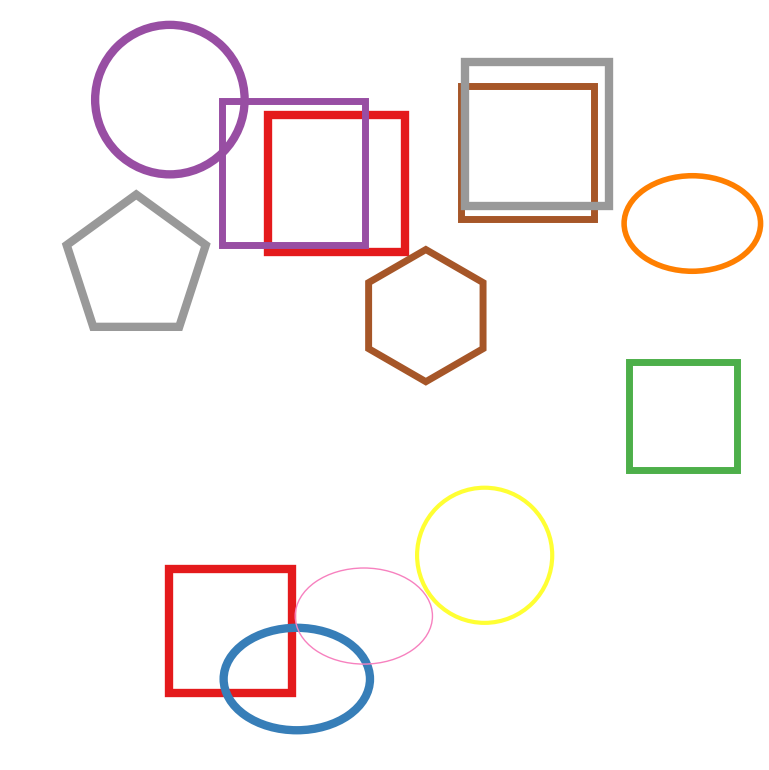[{"shape": "square", "thickness": 3, "radius": 0.4, "center": [0.299, 0.181]}, {"shape": "square", "thickness": 3, "radius": 0.44, "center": [0.437, 0.762]}, {"shape": "oval", "thickness": 3, "radius": 0.48, "center": [0.385, 0.118]}, {"shape": "square", "thickness": 2.5, "radius": 0.35, "center": [0.887, 0.46]}, {"shape": "circle", "thickness": 3, "radius": 0.49, "center": [0.221, 0.871]}, {"shape": "square", "thickness": 2.5, "radius": 0.47, "center": [0.381, 0.776]}, {"shape": "oval", "thickness": 2, "radius": 0.44, "center": [0.899, 0.71]}, {"shape": "circle", "thickness": 1.5, "radius": 0.44, "center": [0.629, 0.279]}, {"shape": "hexagon", "thickness": 2.5, "radius": 0.43, "center": [0.553, 0.59]}, {"shape": "square", "thickness": 2.5, "radius": 0.43, "center": [0.685, 0.801]}, {"shape": "oval", "thickness": 0.5, "radius": 0.45, "center": [0.473, 0.2]}, {"shape": "pentagon", "thickness": 3, "radius": 0.47, "center": [0.177, 0.652]}, {"shape": "square", "thickness": 3, "radius": 0.47, "center": [0.697, 0.826]}]